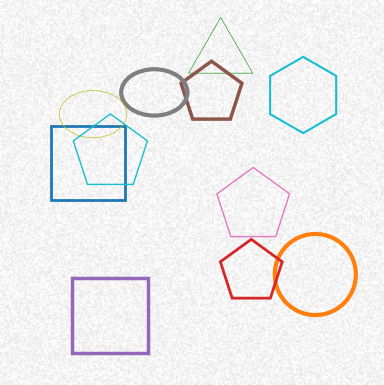[{"shape": "square", "thickness": 2, "radius": 0.48, "center": [0.228, 0.576]}, {"shape": "circle", "thickness": 3, "radius": 0.53, "center": [0.819, 0.287]}, {"shape": "triangle", "thickness": 0.5, "radius": 0.48, "center": [0.573, 0.858]}, {"shape": "pentagon", "thickness": 2, "radius": 0.42, "center": [0.653, 0.294]}, {"shape": "square", "thickness": 2.5, "radius": 0.49, "center": [0.286, 0.181]}, {"shape": "pentagon", "thickness": 2.5, "radius": 0.42, "center": [0.549, 0.758]}, {"shape": "pentagon", "thickness": 1, "radius": 0.5, "center": [0.658, 0.466]}, {"shape": "oval", "thickness": 3, "radius": 0.43, "center": [0.401, 0.76]}, {"shape": "oval", "thickness": 0.5, "radius": 0.44, "center": [0.242, 0.704]}, {"shape": "hexagon", "thickness": 1.5, "radius": 0.5, "center": [0.787, 0.753]}, {"shape": "pentagon", "thickness": 1, "radius": 0.51, "center": [0.287, 0.603]}]